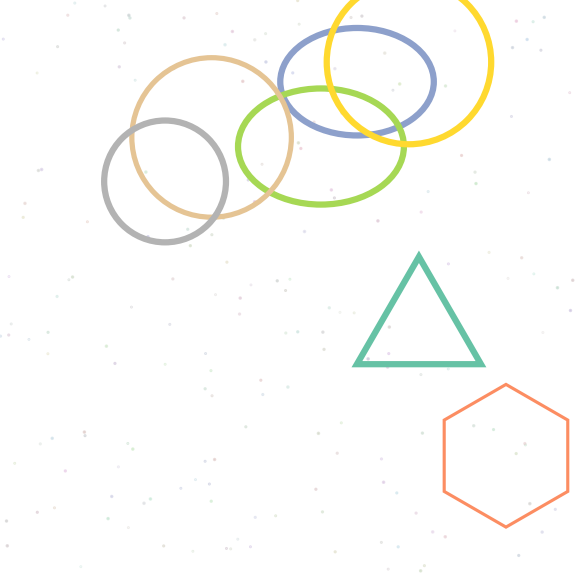[{"shape": "triangle", "thickness": 3, "radius": 0.62, "center": [0.725, 0.43]}, {"shape": "hexagon", "thickness": 1.5, "radius": 0.62, "center": [0.876, 0.21]}, {"shape": "oval", "thickness": 3, "radius": 0.66, "center": [0.618, 0.858]}, {"shape": "oval", "thickness": 3, "radius": 0.72, "center": [0.556, 0.745]}, {"shape": "circle", "thickness": 3, "radius": 0.71, "center": [0.708, 0.892]}, {"shape": "circle", "thickness": 2.5, "radius": 0.69, "center": [0.366, 0.761]}, {"shape": "circle", "thickness": 3, "radius": 0.53, "center": [0.286, 0.685]}]